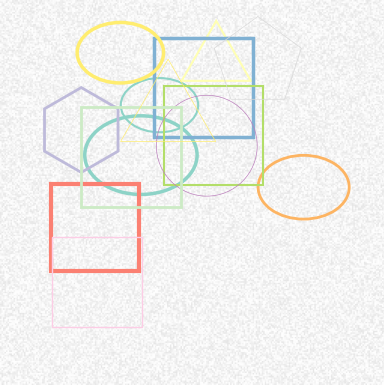[{"shape": "oval", "thickness": 1.5, "radius": 0.5, "center": [0.414, 0.727]}, {"shape": "oval", "thickness": 2.5, "radius": 0.73, "center": [0.366, 0.597]}, {"shape": "triangle", "thickness": 1.5, "radius": 0.52, "center": [0.562, 0.842]}, {"shape": "hexagon", "thickness": 2, "radius": 0.55, "center": [0.211, 0.662]}, {"shape": "square", "thickness": 3, "radius": 0.57, "center": [0.247, 0.409]}, {"shape": "square", "thickness": 2.5, "radius": 0.64, "center": [0.529, 0.773]}, {"shape": "oval", "thickness": 2, "radius": 0.59, "center": [0.789, 0.514]}, {"shape": "square", "thickness": 1.5, "radius": 0.64, "center": [0.555, 0.648]}, {"shape": "square", "thickness": 1, "radius": 0.58, "center": [0.252, 0.267]}, {"shape": "pentagon", "thickness": 0.5, "radius": 0.59, "center": [0.67, 0.838]}, {"shape": "circle", "thickness": 0.5, "radius": 0.65, "center": [0.537, 0.622]}, {"shape": "square", "thickness": 2, "radius": 0.65, "center": [0.341, 0.591]}, {"shape": "oval", "thickness": 2.5, "radius": 0.56, "center": [0.313, 0.863]}, {"shape": "triangle", "thickness": 0.5, "radius": 0.71, "center": [0.437, 0.704]}]